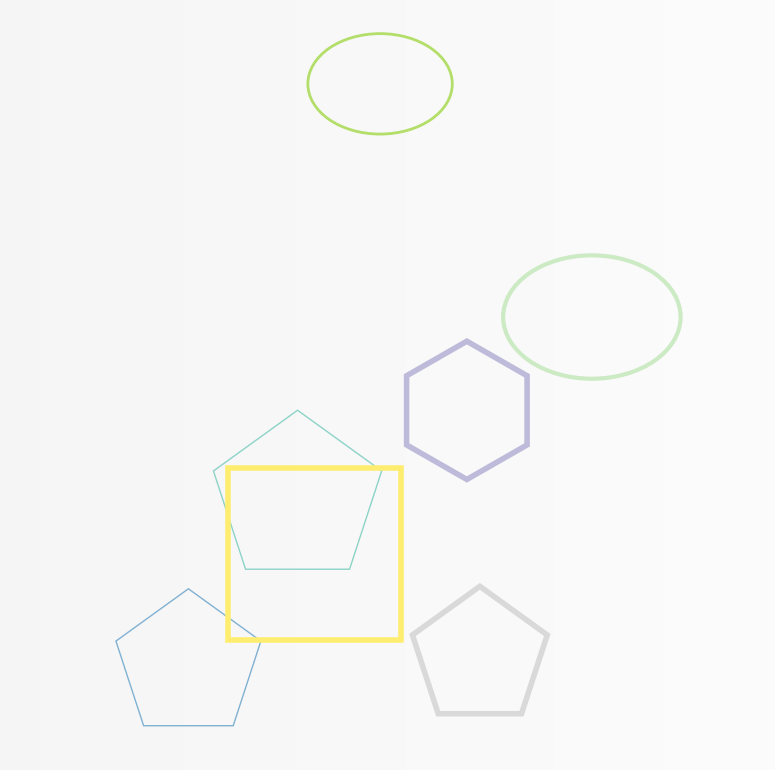[{"shape": "pentagon", "thickness": 0.5, "radius": 0.57, "center": [0.384, 0.353]}, {"shape": "hexagon", "thickness": 2, "radius": 0.45, "center": [0.602, 0.467]}, {"shape": "pentagon", "thickness": 0.5, "radius": 0.49, "center": [0.243, 0.137]}, {"shape": "oval", "thickness": 1, "radius": 0.47, "center": [0.49, 0.891]}, {"shape": "pentagon", "thickness": 2, "radius": 0.46, "center": [0.619, 0.147]}, {"shape": "oval", "thickness": 1.5, "radius": 0.57, "center": [0.764, 0.588]}, {"shape": "square", "thickness": 2, "radius": 0.56, "center": [0.406, 0.28]}]